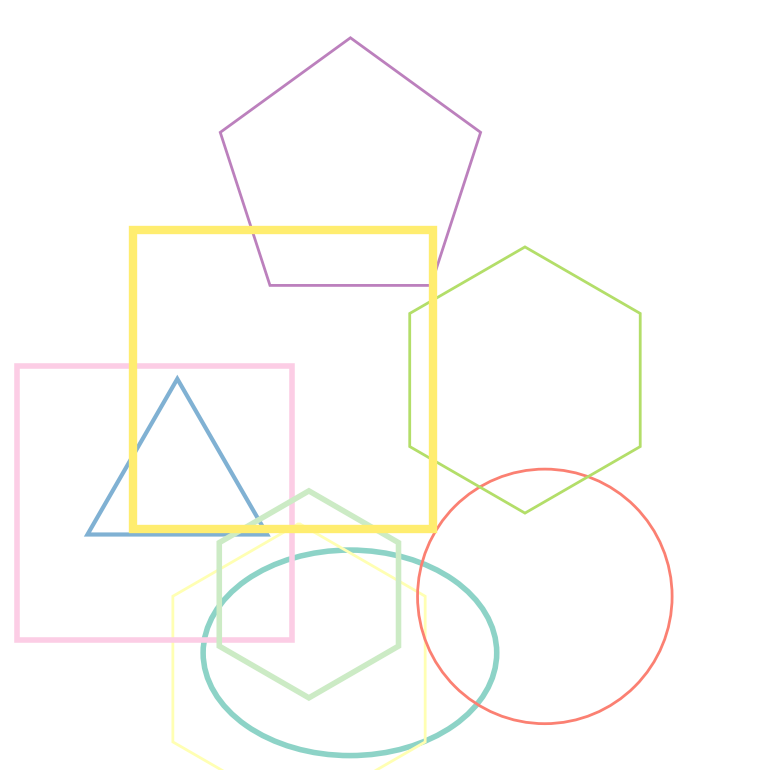[{"shape": "oval", "thickness": 2, "radius": 0.95, "center": [0.454, 0.152]}, {"shape": "hexagon", "thickness": 1, "radius": 0.95, "center": [0.388, 0.131]}, {"shape": "circle", "thickness": 1, "radius": 0.83, "center": [0.708, 0.225]}, {"shape": "triangle", "thickness": 1.5, "radius": 0.67, "center": [0.23, 0.373]}, {"shape": "hexagon", "thickness": 1, "radius": 0.86, "center": [0.682, 0.506]}, {"shape": "square", "thickness": 2, "radius": 0.89, "center": [0.201, 0.347]}, {"shape": "pentagon", "thickness": 1, "radius": 0.89, "center": [0.455, 0.773]}, {"shape": "hexagon", "thickness": 2, "radius": 0.67, "center": [0.401, 0.228]}, {"shape": "square", "thickness": 3, "radius": 0.97, "center": [0.368, 0.507]}]